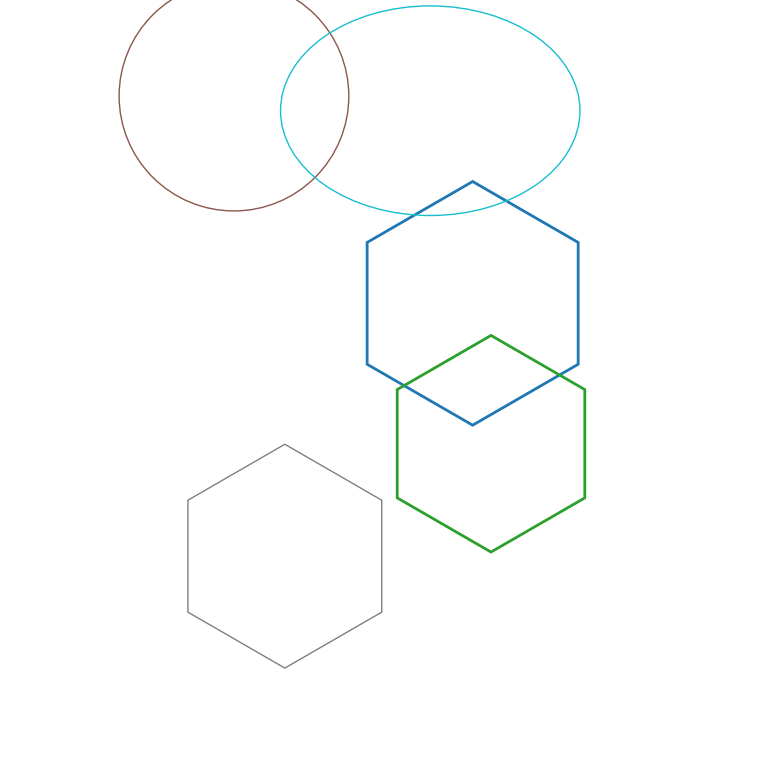[{"shape": "hexagon", "thickness": 1, "radius": 0.79, "center": [0.614, 0.606]}, {"shape": "hexagon", "thickness": 1, "radius": 0.7, "center": [0.638, 0.424]}, {"shape": "circle", "thickness": 0.5, "radius": 0.75, "center": [0.304, 0.875]}, {"shape": "hexagon", "thickness": 0.5, "radius": 0.73, "center": [0.37, 0.278]}, {"shape": "oval", "thickness": 0.5, "radius": 0.97, "center": [0.559, 0.856]}]